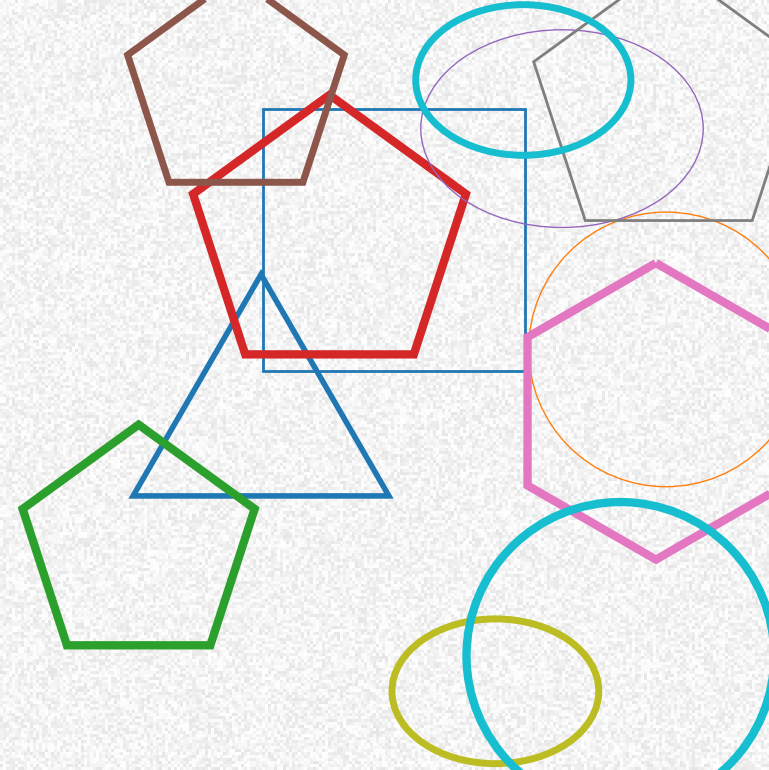[{"shape": "triangle", "thickness": 2, "radius": 0.96, "center": [0.339, 0.452]}, {"shape": "square", "thickness": 1, "radius": 0.85, "center": [0.511, 0.689]}, {"shape": "circle", "thickness": 0.5, "radius": 0.89, "center": [0.865, 0.546]}, {"shape": "pentagon", "thickness": 3, "radius": 0.79, "center": [0.18, 0.29]}, {"shape": "pentagon", "thickness": 3, "radius": 0.93, "center": [0.428, 0.69]}, {"shape": "oval", "thickness": 0.5, "radius": 0.92, "center": [0.73, 0.833]}, {"shape": "pentagon", "thickness": 2.5, "radius": 0.74, "center": [0.306, 0.883]}, {"shape": "hexagon", "thickness": 3, "radius": 0.96, "center": [0.852, 0.466]}, {"shape": "pentagon", "thickness": 1, "radius": 0.92, "center": [0.868, 0.863]}, {"shape": "oval", "thickness": 2.5, "radius": 0.67, "center": [0.643, 0.102]}, {"shape": "oval", "thickness": 2.5, "radius": 0.7, "center": [0.68, 0.896]}, {"shape": "circle", "thickness": 3, "radius": 1.0, "center": [0.806, 0.148]}]